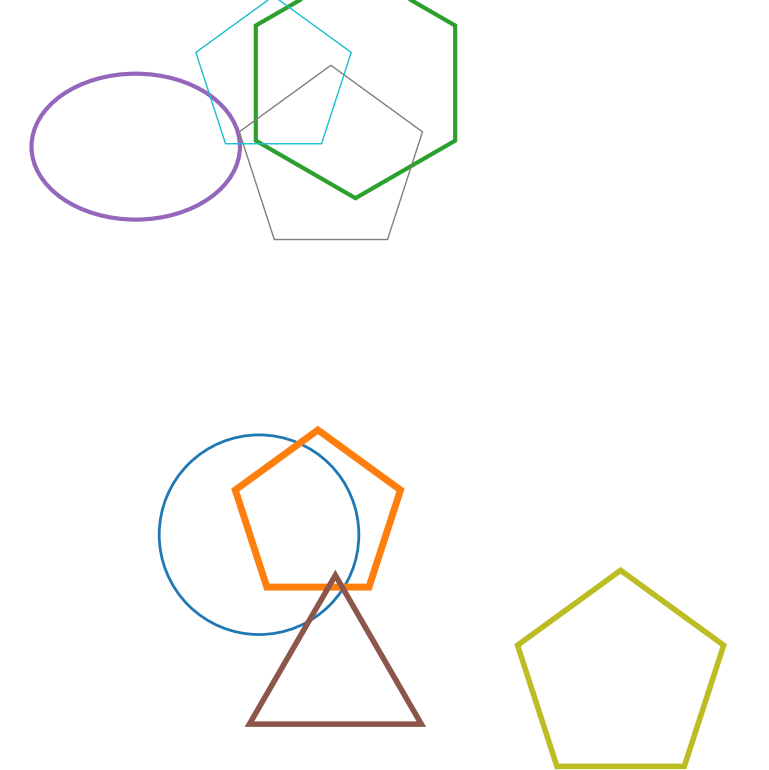[{"shape": "circle", "thickness": 1, "radius": 0.65, "center": [0.336, 0.306]}, {"shape": "pentagon", "thickness": 2.5, "radius": 0.56, "center": [0.413, 0.329]}, {"shape": "hexagon", "thickness": 1.5, "radius": 0.75, "center": [0.462, 0.892]}, {"shape": "oval", "thickness": 1.5, "radius": 0.68, "center": [0.176, 0.81]}, {"shape": "triangle", "thickness": 2, "radius": 0.64, "center": [0.436, 0.124]}, {"shape": "pentagon", "thickness": 0.5, "radius": 0.63, "center": [0.43, 0.79]}, {"shape": "pentagon", "thickness": 2, "radius": 0.7, "center": [0.806, 0.119]}, {"shape": "pentagon", "thickness": 0.5, "radius": 0.53, "center": [0.355, 0.899]}]